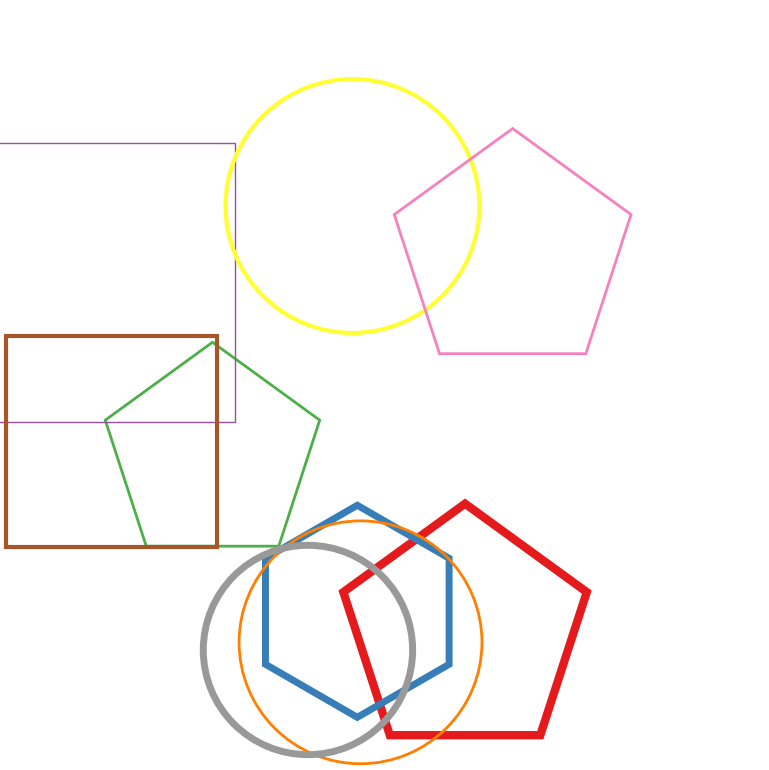[{"shape": "pentagon", "thickness": 3, "radius": 0.83, "center": [0.604, 0.18]}, {"shape": "hexagon", "thickness": 2.5, "radius": 0.69, "center": [0.464, 0.206]}, {"shape": "pentagon", "thickness": 1, "radius": 0.73, "center": [0.276, 0.409]}, {"shape": "square", "thickness": 0.5, "radius": 0.9, "center": [0.125, 0.633]}, {"shape": "circle", "thickness": 1, "radius": 0.79, "center": [0.468, 0.166]}, {"shape": "circle", "thickness": 1.5, "radius": 0.82, "center": [0.458, 0.732]}, {"shape": "square", "thickness": 1.5, "radius": 0.69, "center": [0.145, 0.427]}, {"shape": "pentagon", "thickness": 1, "radius": 0.81, "center": [0.666, 0.671]}, {"shape": "circle", "thickness": 2.5, "radius": 0.68, "center": [0.4, 0.156]}]